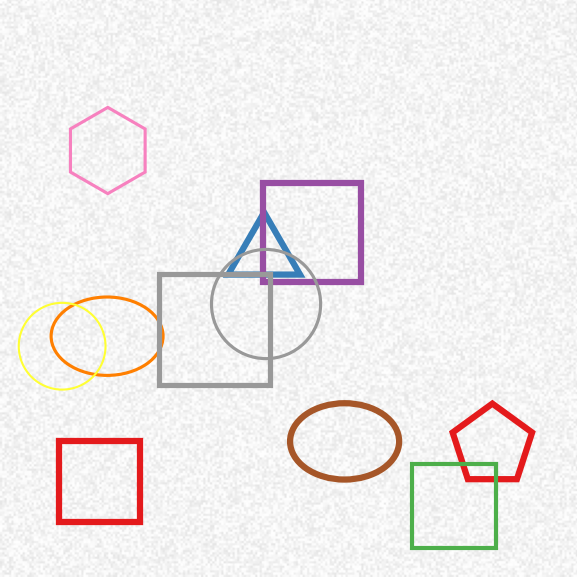[{"shape": "pentagon", "thickness": 3, "radius": 0.36, "center": [0.853, 0.228]}, {"shape": "square", "thickness": 3, "radius": 0.35, "center": [0.172, 0.166]}, {"shape": "triangle", "thickness": 3, "radius": 0.36, "center": [0.457, 0.56]}, {"shape": "square", "thickness": 2, "radius": 0.36, "center": [0.786, 0.123]}, {"shape": "square", "thickness": 3, "radius": 0.43, "center": [0.54, 0.597]}, {"shape": "oval", "thickness": 1.5, "radius": 0.48, "center": [0.185, 0.417]}, {"shape": "circle", "thickness": 1, "radius": 0.38, "center": [0.108, 0.4]}, {"shape": "oval", "thickness": 3, "radius": 0.47, "center": [0.597, 0.235]}, {"shape": "hexagon", "thickness": 1.5, "radius": 0.37, "center": [0.187, 0.739]}, {"shape": "circle", "thickness": 1.5, "radius": 0.47, "center": [0.461, 0.473]}, {"shape": "square", "thickness": 2.5, "radius": 0.48, "center": [0.371, 0.428]}]